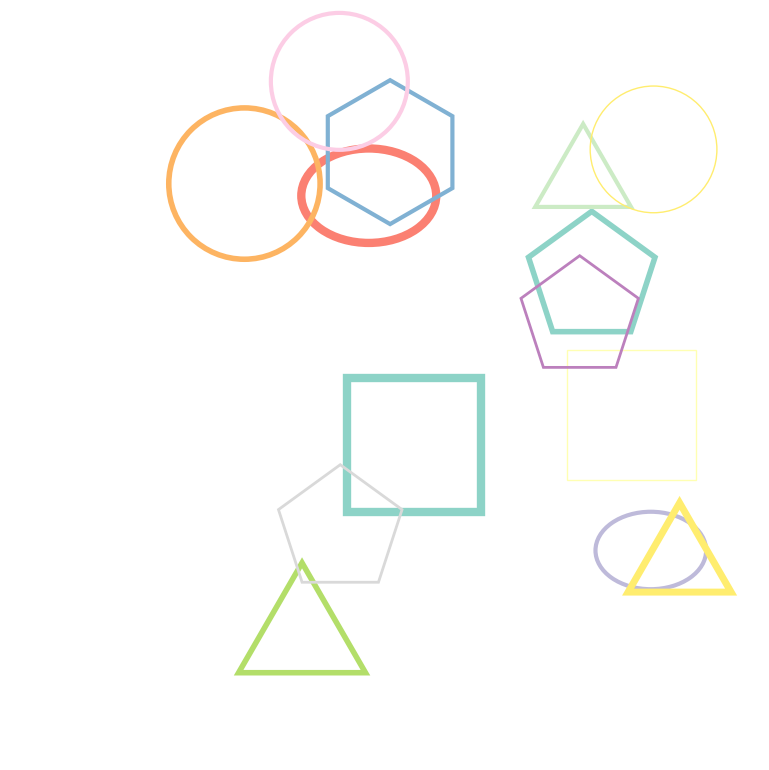[{"shape": "pentagon", "thickness": 2, "radius": 0.43, "center": [0.768, 0.639]}, {"shape": "square", "thickness": 3, "radius": 0.43, "center": [0.538, 0.422]}, {"shape": "square", "thickness": 0.5, "radius": 0.42, "center": [0.82, 0.461]}, {"shape": "oval", "thickness": 1.5, "radius": 0.36, "center": [0.845, 0.285]}, {"shape": "oval", "thickness": 3, "radius": 0.44, "center": [0.479, 0.746]}, {"shape": "hexagon", "thickness": 1.5, "radius": 0.47, "center": [0.507, 0.802]}, {"shape": "circle", "thickness": 2, "radius": 0.49, "center": [0.317, 0.762]}, {"shape": "triangle", "thickness": 2, "radius": 0.48, "center": [0.392, 0.174]}, {"shape": "circle", "thickness": 1.5, "radius": 0.44, "center": [0.441, 0.894]}, {"shape": "pentagon", "thickness": 1, "radius": 0.42, "center": [0.442, 0.312]}, {"shape": "pentagon", "thickness": 1, "radius": 0.4, "center": [0.753, 0.588]}, {"shape": "triangle", "thickness": 1.5, "radius": 0.36, "center": [0.757, 0.767]}, {"shape": "circle", "thickness": 0.5, "radius": 0.41, "center": [0.849, 0.806]}, {"shape": "triangle", "thickness": 2.5, "radius": 0.39, "center": [0.883, 0.27]}]